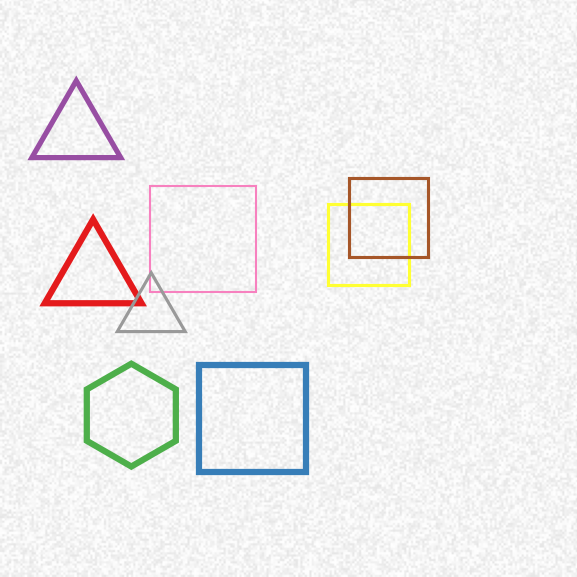[{"shape": "triangle", "thickness": 3, "radius": 0.48, "center": [0.161, 0.522]}, {"shape": "square", "thickness": 3, "radius": 0.46, "center": [0.437, 0.274]}, {"shape": "hexagon", "thickness": 3, "radius": 0.45, "center": [0.227, 0.28]}, {"shape": "triangle", "thickness": 2.5, "radius": 0.44, "center": [0.132, 0.771]}, {"shape": "square", "thickness": 1.5, "radius": 0.35, "center": [0.638, 0.576]}, {"shape": "square", "thickness": 1.5, "radius": 0.34, "center": [0.673, 0.623]}, {"shape": "square", "thickness": 1, "radius": 0.46, "center": [0.352, 0.585]}, {"shape": "triangle", "thickness": 1.5, "radius": 0.34, "center": [0.262, 0.459]}]